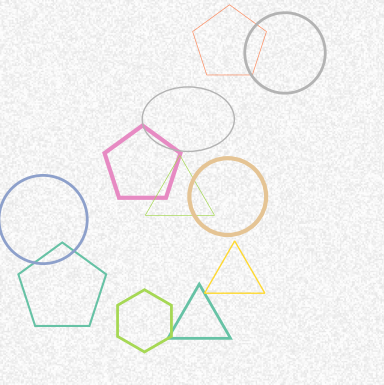[{"shape": "pentagon", "thickness": 1.5, "radius": 0.6, "center": [0.162, 0.25]}, {"shape": "triangle", "thickness": 2, "radius": 0.47, "center": [0.518, 0.168]}, {"shape": "pentagon", "thickness": 0.5, "radius": 0.5, "center": [0.596, 0.887]}, {"shape": "circle", "thickness": 2, "radius": 0.57, "center": [0.112, 0.43]}, {"shape": "pentagon", "thickness": 3, "radius": 0.52, "center": [0.37, 0.57]}, {"shape": "triangle", "thickness": 0.5, "radius": 0.52, "center": [0.467, 0.493]}, {"shape": "hexagon", "thickness": 2, "radius": 0.4, "center": [0.375, 0.167]}, {"shape": "triangle", "thickness": 1, "radius": 0.45, "center": [0.61, 0.284]}, {"shape": "circle", "thickness": 3, "radius": 0.5, "center": [0.592, 0.489]}, {"shape": "oval", "thickness": 1, "radius": 0.6, "center": [0.489, 0.69]}, {"shape": "circle", "thickness": 2, "radius": 0.52, "center": [0.74, 0.862]}]